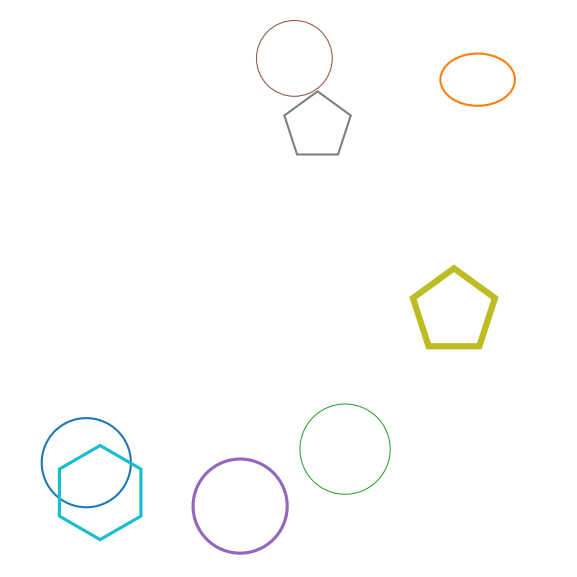[{"shape": "circle", "thickness": 1, "radius": 0.39, "center": [0.149, 0.198]}, {"shape": "oval", "thickness": 1, "radius": 0.32, "center": [0.827, 0.861]}, {"shape": "circle", "thickness": 0.5, "radius": 0.39, "center": [0.598, 0.221]}, {"shape": "circle", "thickness": 1.5, "radius": 0.41, "center": [0.416, 0.123]}, {"shape": "circle", "thickness": 0.5, "radius": 0.33, "center": [0.51, 0.898]}, {"shape": "pentagon", "thickness": 1, "radius": 0.3, "center": [0.55, 0.781]}, {"shape": "pentagon", "thickness": 3, "radius": 0.37, "center": [0.786, 0.46]}, {"shape": "hexagon", "thickness": 1.5, "radius": 0.41, "center": [0.173, 0.146]}]